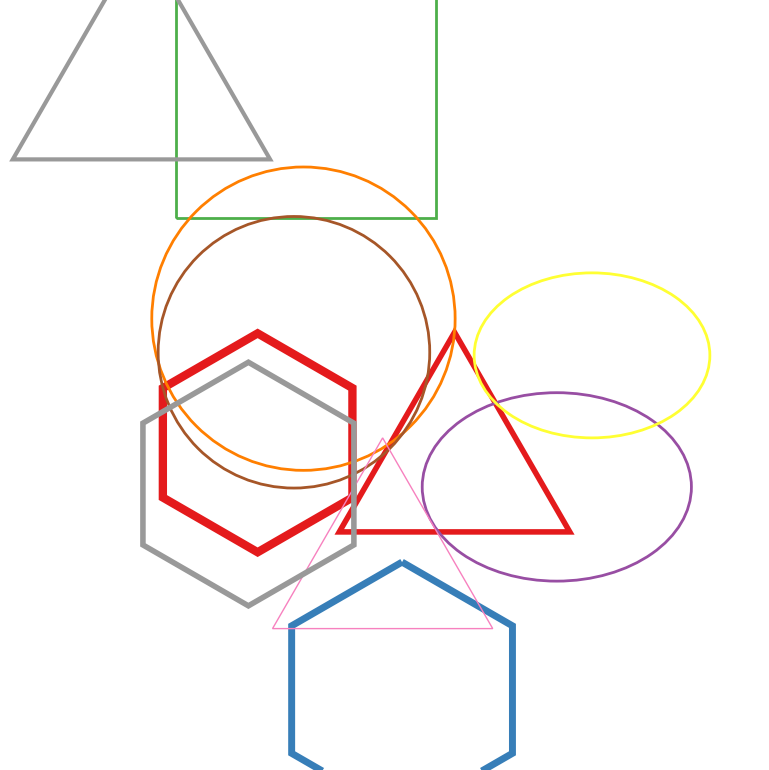[{"shape": "hexagon", "thickness": 3, "radius": 0.71, "center": [0.335, 0.425]}, {"shape": "triangle", "thickness": 2, "radius": 0.86, "center": [0.59, 0.396]}, {"shape": "hexagon", "thickness": 2.5, "radius": 0.83, "center": [0.522, 0.104]}, {"shape": "square", "thickness": 1, "radius": 0.84, "center": [0.397, 0.885]}, {"shape": "oval", "thickness": 1, "radius": 0.87, "center": [0.723, 0.368]}, {"shape": "circle", "thickness": 1, "radius": 0.98, "center": [0.394, 0.586]}, {"shape": "oval", "thickness": 1, "radius": 0.77, "center": [0.769, 0.538]}, {"shape": "circle", "thickness": 1, "radius": 0.88, "center": [0.382, 0.543]}, {"shape": "triangle", "thickness": 0.5, "radius": 0.83, "center": [0.497, 0.266]}, {"shape": "triangle", "thickness": 1.5, "radius": 0.96, "center": [0.184, 0.889]}, {"shape": "hexagon", "thickness": 2, "radius": 0.79, "center": [0.323, 0.371]}]